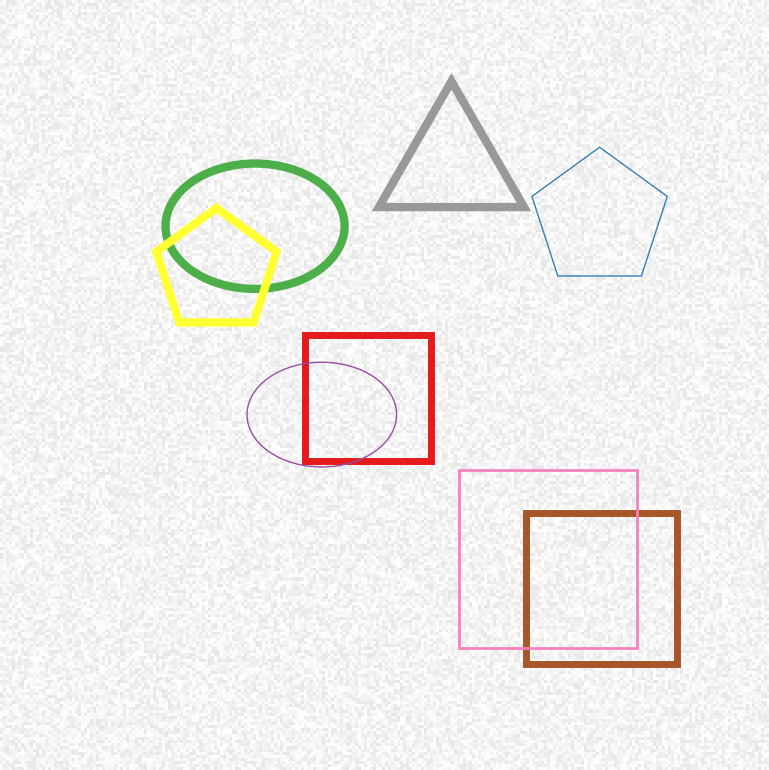[{"shape": "square", "thickness": 2.5, "radius": 0.41, "center": [0.478, 0.483]}, {"shape": "pentagon", "thickness": 0.5, "radius": 0.46, "center": [0.779, 0.716]}, {"shape": "oval", "thickness": 3, "radius": 0.58, "center": [0.331, 0.706]}, {"shape": "oval", "thickness": 0.5, "radius": 0.49, "center": [0.418, 0.462]}, {"shape": "pentagon", "thickness": 3, "radius": 0.41, "center": [0.281, 0.648]}, {"shape": "square", "thickness": 2.5, "radius": 0.49, "center": [0.781, 0.236]}, {"shape": "square", "thickness": 1, "radius": 0.58, "center": [0.712, 0.274]}, {"shape": "triangle", "thickness": 3, "radius": 0.54, "center": [0.586, 0.785]}]